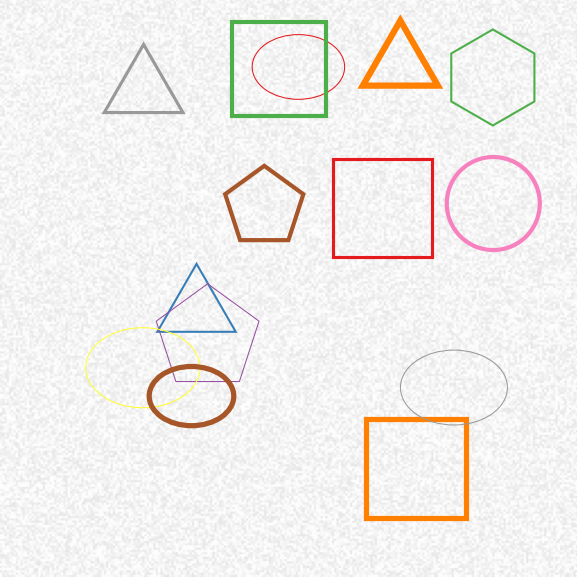[{"shape": "square", "thickness": 1.5, "radius": 0.43, "center": [0.662, 0.639]}, {"shape": "oval", "thickness": 0.5, "radius": 0.4, "center": [0.517, 0.883]}, {"shape": "triangle", "thickness": 1, "radius": 0.39, "center": [0.34, 0.464]}, {"shape": "hexagon", "thickness": 1, "radius": 0.42, "center": [0.853, 0.865]}, {"shape": "square", "thickness": 2, "radius": 0.41, "center": [0.484, 0.879]}, {"shape": "pentagon", "thickness": 0.5, "radius": 0.47, "center": [0.36, 0.414]}, {"shape": "triangle", "thickness": 3, "radius": 0.38, "center": [0.693, 0.888]}, {"shape": "square", "thickness": 2.5, "radius": 0.43, "center": [0.72, 0.188]}, {"shape": "oval", "thickness": 0.5, "radius": 0.49, "center": [0.247, 0.362]}, {"shape": "pentagon", "thickness": 2, "radius": 0.36, "center": [0.458, 0.641]}, {"shape": "oval", "thickness": 2.5, "radius": 0.37, "center": [0.332, 0.313]}, {"shape": "circle", "thickness": 2, "radius": 0.4, "center": [0.854, 0.647]}, {"shape": "triangle", "thickness": 1.5, "radius": 0.39, "center": [0.249, 0.844]}, {"shape": "oval", "thickness": 0.5, "radius": 0.46, "center": [0.786, 0.328]}]